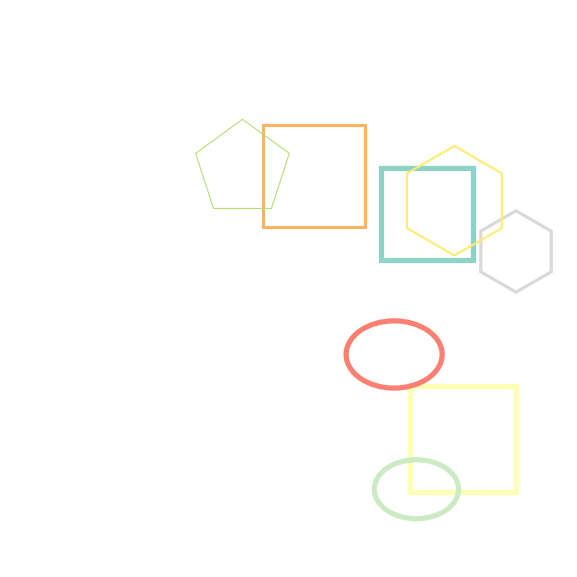[{"shape": "square", "thickness": 2.5, "radius": 0.4, "center": [0.74, 0.628]}, {"shape": "square", "thickness": 2.5, "radius": 0.46, "center": [0.802, 0.239]}, {"shape": "oval", "thickness": 2.5, "radius": 0.42, "center": [0.682, 0.385]}, {"shape": "square", "thickness": 1.5, "radius": 0.44, "center": [0.544, 0.694]}, {"shape": "pentagon", "thickness": 0.5, "radius": 0.43, "center": [0.42, 0.707]}, {"shape": "hexagon", "thickness": 1.5, "radius": 0.35, "center": [0.894, 0.564]}, {"shape": "oval", "thickness": 2.5, "radius": 0.36, "center": [0.721, 0.152]}, {"shape": "hexagon", "thickness": 1, "radius": 0.47, "center": [0.787, 0.652]}]